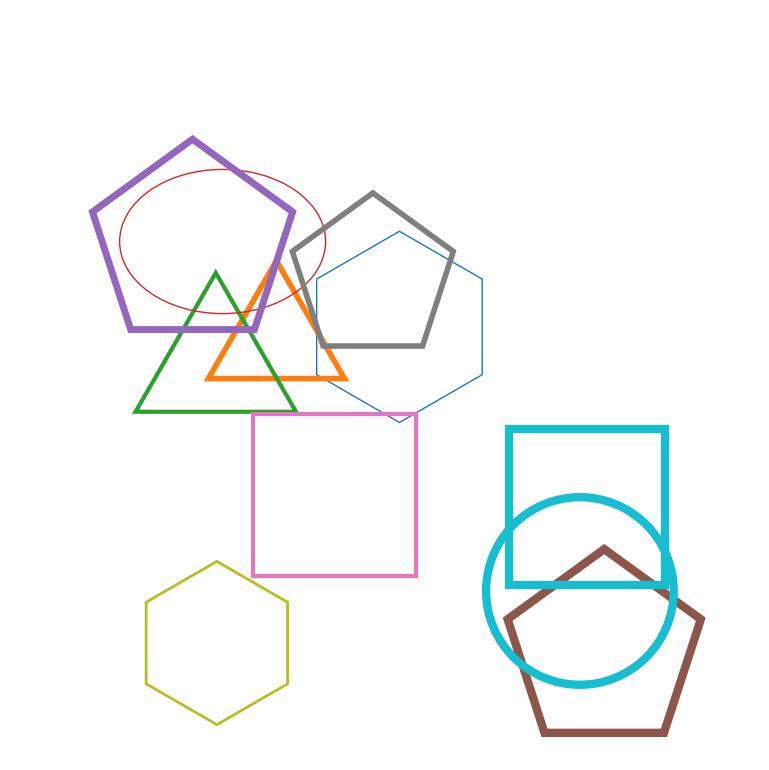[{"shape": "hexagon", "thickness": 0.5, "radius": 0.62, "center": [0.519, 0.575]}, {"shape": "triangle", "thickness": 2, "radius": 0.51, "center": [0.359, 0.559]}, {"shape": "triangle", "thickness": 1.5, "radius": 0.6, "center": [0.28, 0.525]}, {"shape": "oval", "thickness": 0.5, "radius": 0.67, "center": [0.289, 0.686]}, {"shape": "pentagon", "thickness": 2.5, "radius": 0.68, "center": [0.25, 0.683]}, {"shape": "pentagon", "thickness": 3, "radius": 0.66, "center": [0.785, 0.155]}, {"shape": "square", "thickness": 1.5, "radius": 0.53, "center": [0.434, 0.358]}, {"shape": "pentagon", "thickness": 2, "radius": 0.55, "center": [0.484, 0.64]}, {"shape": "hexagon", "thickness": 1, "radius": 0.53, "center": [0.282, 0.165]}, {"shape": "circle", "thickness": 3, "radius": 0.61, "center": [0.753, 0.232]}, {"shape": "square", "thickness": 3, "radius": 0.51, "center": [0.763, 0.342]}]